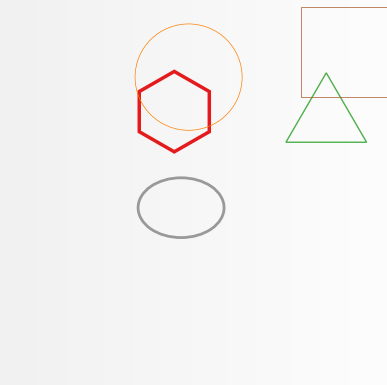[{"shape": "hexagon", "thickness": 2.5, "radius": 0.52, "center": [0.45, 0.71]}, {"shape": "triangle", "thickness": 1, "radius": 0.6, "center": [0.842, 0.691]}, {"shape": "circle", "thickness": 0.5, "radius": 0.69, "center": [0.487, 0.8]}, {"shape": "square", "thickness": 0.5, "radius": 0.58, "center": [0.892, 0.865]}, {"shape": "oval", "thickness": 2, "radius": 0.55, "center": [0.467, 0.461]}]